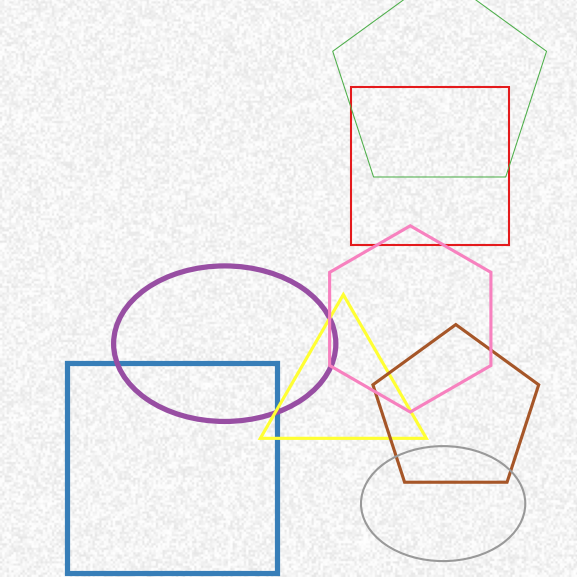[{"shape": "square", "thickness": 1, "radius": 0.68, "center": [0.745, 0.712]}, {"shape": "square", "thickness": 2.5, "radius": 0.91, "center": [0.298, 0.189]}, {"shape": "pentagon", "thickness": 0.5, "radius": 0.97, "center": [0.761, 0.85]}, {"shape": "oval", "thickness": 2.5, "radius": 0.96, "center": [0.389, 0.404]}, {"shape": "triangle", "thickness": 1.5, "radius": 0.83, "center": [0.594, 0.323]}, {"shape": "pentagon", "thickness": 1.5, "radius": 0.75, "center": [0.789, 0.286]}, {"shape": "hexagon", "thickness": 1.5, "radius": 0.81, "center": [0.71, 0.447]}, {"shape": "oval", "thickness": 1, "radius": 0.71, "center": [0.767, 0.127]}]